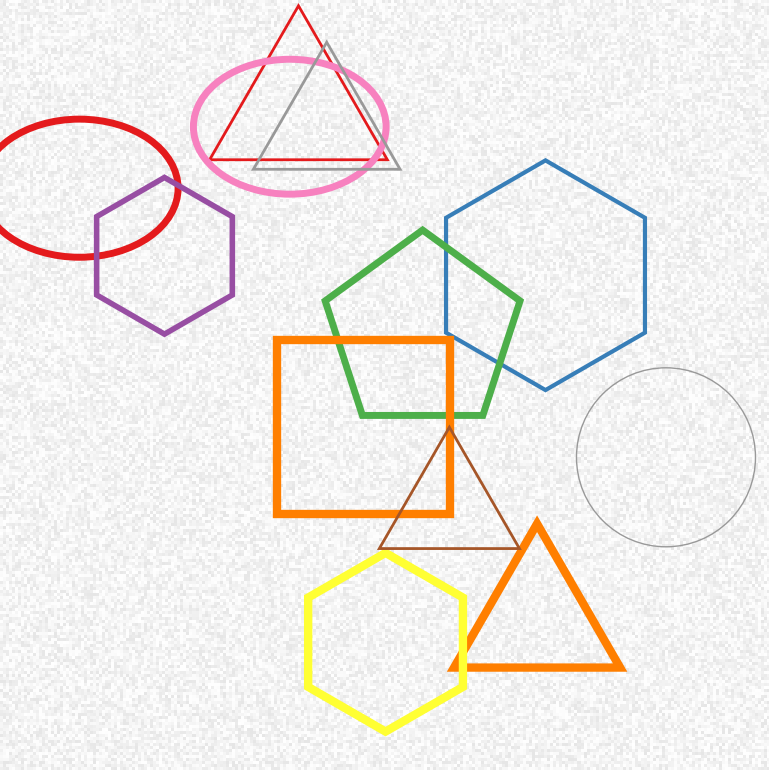[{"shape": "oval", "thickness": 2.5, "radius": 0.64, "center": [0.103, 0.756]}, {"shape": "triangle", "thickness": 1, "radius": 0.67, "center": [0.388, 0.859]}, {"shape": "hexagon", "thickness": 1.5, "radius": 0.75, "center": [0.708, 0.643]}, {"shape": "pentagon", "thickness": 2.5, "radius": 0.67, "center": [0.549, 0.568]}, {"shape": "hexagon", "thickness": 2, "radius": 0.51, "center": [0.214, 0.668]}, {"shape": "triangle", "thickness": 3, "radius": 0.62, "center": [0.698, 0.195]}, {"shape": "square", "thickness": 3, "radius": 0.56, "center": [0.472, 0.445]}, {"shape": "hexagon", "thickness": 3, "radius": 0.58, "center": [0.501, 0.166]}, {"shape": "triangle", "thickness": 1, "radius": 0.53, "center": [0.584, 0.34]}, {"shape": "oval", "thickness": 2.5, "radius": 0.63, "center": [0.376, 0.835]}, {"shape": "circle", "thickness": 0.5, "radius": 0.58, "center": [0.865, 0.406]}, {"shape": "triangle", "thickness": 1, "radius": 0.55, "center": [0.424, 0.835]}]